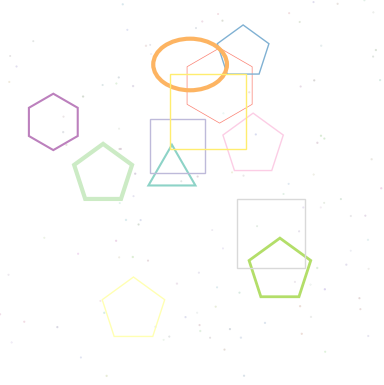[{"shape": "triangle", "thickness": 1.5, "radius": 0.35, "center": [0.447, 0.554]}, {"shape": "pentagon", "thickness": 1, "radius": 0.43, "center": [0.347, 0.195]}, {"shape": "square", "thickness": 1, "radius": 0.35, "center": [0.461, 0.621]}, {"shape": "hexagon", "thickness": 0.5, "radius": 0.49, "center": [0.57, 0.778]}, {"shape": "pentagon", "thickness": 1, "radius": 0.35, "center": [0.631, 0.865]}, {"shape": "oval", "thickness": 3, "radius": 0.48, "center": [0.494, 0.832]}, {"shape": "pentagon", "thickness": 2, "radius": 0.42, "center": [0.727, 0.297]}, {"shape": "pentagon", "thickness": 1, "radius": 0.41, "center": [0.657, 0.624]}, {"shape": "square", "thickness": 1, "radius": 0.45, "center": [0.704, 0.393]}, {"shape": "hexagon", "thickness": 1.5, "radius": 0.37, "center": [0.138, 0.683]}, {"shape": "pentagon", "thickness": 3, "radius": 0.4, "center": [0.268, 0.547]}, {"shape": "square", "thickness": 1, "radius": 0.49, "center": [0.54, 0.71]}]